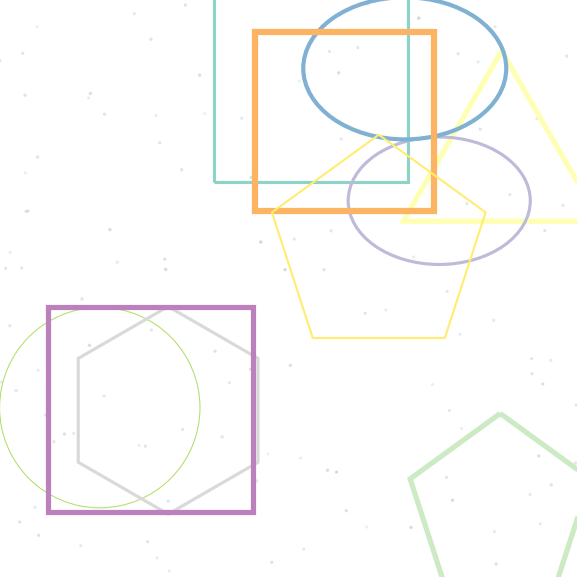[{"shape": "square", "thickness": 1.5, "radius": 0.84, "center": [0.539, 0.852]}, {"shape": "triangle", "thickness": 2.5, "radius": 0.98, "center": [0.869, 0.714]}, {"shape": "oval", "thickness": 1.5, "radius": 0.79, "center": [0.761, 0.652]}, {"shape": "oval", "thickness": 2, "radius": 0.88, "center": [0.701, 0.881]}, {"shape": "square", "thickness": 3, "radius": 0.77, "center": [0.596, 0.788]}, {"shape": "circle", "thickness": 0.5, "radius": 0.87, "center": [0.173, 0.293]}, {"shape": "hexagon", "thickness": 1.5, "radius": 0.9, "center": [0.291, 0.289]}, {"shape": "square", "thickness": 2.5, "radius": 0.89, "center": [0.26, 0.29]}, {"shape": "pentagon", "thickness": 2.5, "radius": 0.82, "center": [0.866, 0.119]}, {"shape": "pentagon", "thickness": 1, "radius": 0.97, "center": [0.656, 0.571]}]